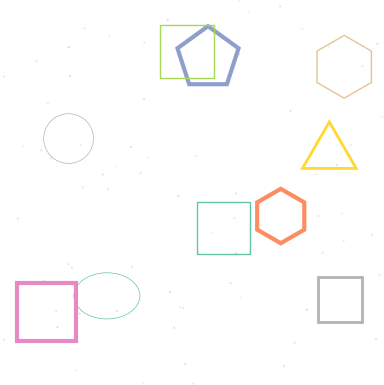[{"shape": "square", "thickness": 1, "radius": 0.34, "center": [0.581, 0.407]}, {"shape": "oval", "thickness": 0.5, "radius": 0.43, "center": [0.278, 0.232]}, {"shape": "hexagon", "thickness": 3, "radius": 0.35, "center": [0.729, 0.439]}, {"shape": "pentagon", "thickness": 3, "radius": 0.42, "center": [0.54, 0.849]}, {"shape": "square", "thickness": 3, "radius": 0.38, "center": [0.121, 0.189]}, {"shape": "square", "thickness": 1, "radius": 0.35, "center": [0.485, 0.866]}, {"shape": "triangle", "thickness": 2, "radius": 0.4, "center": [0.855, 0.603]}, {"shape": "hexagon", "thickness": 1, "radius": 0.41, "center": [0.894, 0.827]}, {"shape": "circle", "thickness": 0.5, "radius": 0.32, "center": [0.178, 0.64]}, {"shape": "square", "thickness": 2, "radius": 0.29, "center": [0.883, 0.222]}]